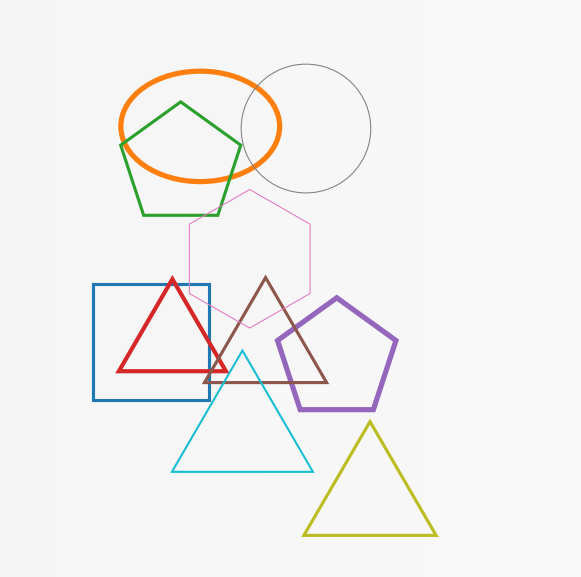[{"shape": "square", "thickness": 1.5, "radius": 0.5, "center": [0.26, 0.408]}, {"shape": "oval", "thickness": 2.5, "radius": 0.68, "center": [0.345, 0.78]}, {"shape": "pentagon", "thickness": 1.5, "radius": 0.54, "center": [0.311, 0.714]}, {"shape": "triangle", "thickness": 2, "radius": 0.53, "center": [0.297, 0.41]}, {"shape": "pentagon", "thickness": 2.5, "radius": 0.54, "center": [0.579, 0.376]}, {"shape": "triangle", "thickness": 1.5, "radius": 0.61, "center": [0.457, 0.397]}, {"shape": "hexagon", "thickness": 0.5, "radius": 0.6, "center": [0.43, 0.551]}, {"shape": "circle", "thickness": 0.5, "radius": 0.56, "center": [0.526, 0.777]}, {"shape": "triangle", "thickness": 1.5, "radius": 0.66, "center": [0.637, 0.138]}, {"shape": "triangle", "thickness": 1, "radius": 0.7, "center": [0.417, 0.252]}]